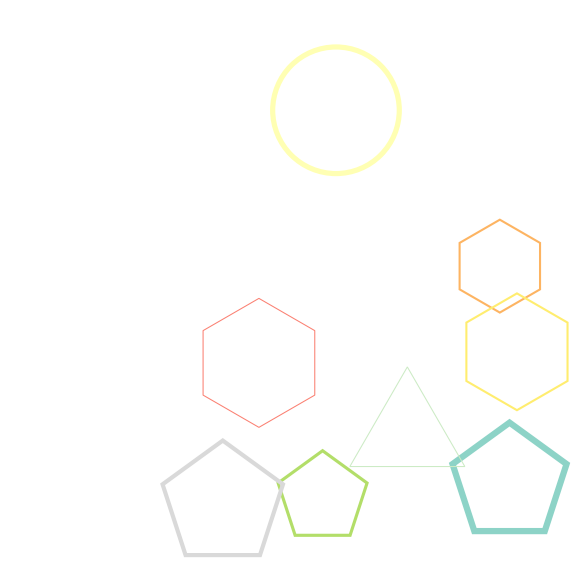[{"shape": "pentagon", "thickness": 3, "radius": 0.52, "center": [0.882, 0.163]}, {"shape": "circle", "thickness": 2.5, "radius": 0.55, "center": [0.582, 0.808]}, {"shape": "hexagon", "thickness": 0.5, "radius": 0.56, "center": [0.448, 0.371]}, {"shape": "hexagon", "thickness": 1, "radius": 0.4, "center": [0.865, 0.538]}, {"shape": "pentagon", "thickness": 1.5, "radius": 0.4, "center": [0.559, 0.138]}, {"shape": "pentagon", "thickness": 2, "radius": 0.55, "center": [0.386, 0.127]}, {"shape": "triangle", "thickness": 0.5, "radius": 0.57, "center": [0.705, 0.249]}, {"shape": "hexagon", "thickness": 1, "radius": 0.51, "center": [0.895, 0.39]}]